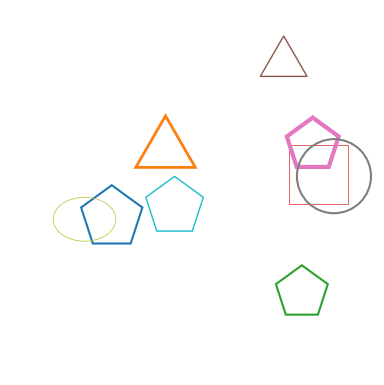[{"shape": "pentagon", "thickness": 1.5, "radius": 0.42, "center": [0.29, 0.435]}, {"shape": "triangle", "thickness": 2, "radius": 0.45, "center": [0.43, 0.61]}, {"shape": "pentagon", "thickness": 1.5, "radius": 0.35, "center": [0.784, 0.24]}, {"shape": "square", "thickness": 0.5, "radius": 0.39, "center": [0.826, 0.547]}, {"shape": "triangle", "thickness": 1, "radius": 0.35, "center": [0.737, 0.837]}, {"shape": "pentagon", "thickness": 3, "radius": 0.35, "center": [0.812, 0.624]}, {"shape": "circle", "thickness": 1.5, "radius": 0.48, "center": [0.867, 0.542]}, {"shape": "oval", "thickness": 0.5, "radius": 0.41, "center": [0.219, 0.431]}, {"shape": "pentagon", "thickness": 1, "radius": 0.39, "center": [0.453, 0.463]}]